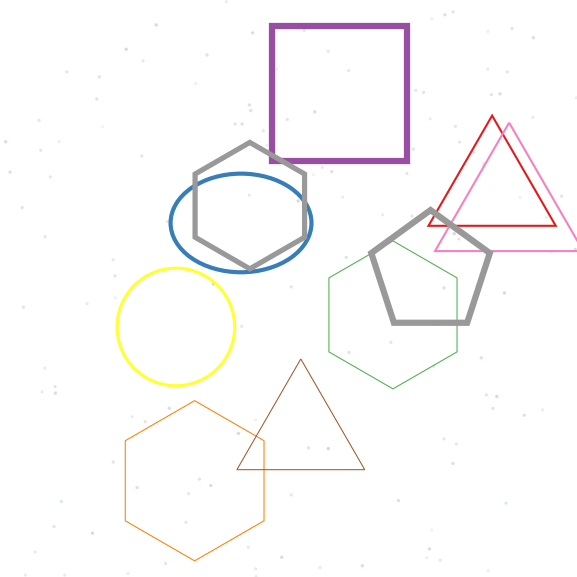[{"shape": "triangle", "thickness": 1, "radius": 0.64, "center": [0.852, 0.672]}, {"shape": "oval", "thickness": 2, "radius": 0.61, "center": [0.417, 0.613]}, {"shape": "hexagon", "thickness": 0.5, "radius": 0.64, "center": [0.68, 0.454]}, {"shape": "square", "thickness": 3, "radius": 0.58, "center": [0.588, 0.837]}, {"shape": "hexagon", "thickness": 0.5, "radius": 0.69, "center": [0.337, 0.167]}, {"shape": "circle", "thickness": 1.5, "radius": 0.51, "center": [0.305, 0.433]}, {"shape": "triangle", "thickness": 0.5, "radius": 0.64, "center": [0.521, 0.25]}, {"shape": "triangle", "thickness": 1, "radius": 0.74, "center": [0.882, 0.638]}, {"shape": "pentagon", "thickness": 3, "radius": 0.54, "center": [0.746, 0.528]}, {"shape": "hexagon", "thickness": 2.5, "radius": 0.55, "center": [0.433, 0.643]}]